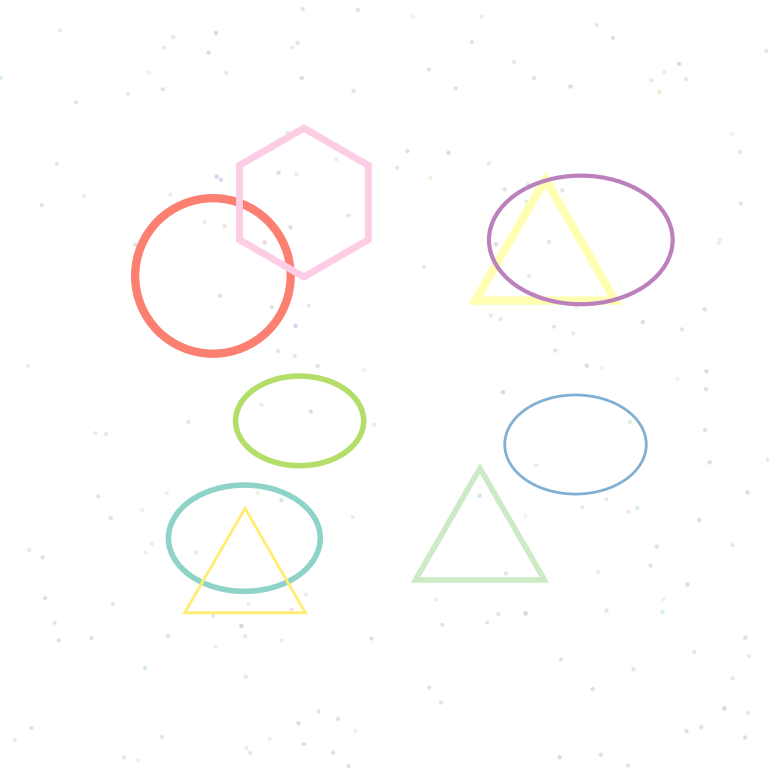[{"shape": "oval", "thickness": 2, "radius": 0.49, "center": [0.317, 0.301]}, {"shape": "triangle", "thickness": 3, "radius": 0.52, "center": [0.708, 0.662]}, {"shape": "circle", "thickness": 3, "radius": 0.5, "center": [0.277, 0.642]}, {"shape": "oval", "thickness": 1, "radius": 0.46, "center": [0.747, 0.423]}, {"shape": "oval", "thickness": 2, "radius": 0.42, "center": [0.389, 0.453]}, {"shape": "hexagon", "thickness": 2.5, "radius": 0.48, "center": [0.395, 0.737]}, {"shape": "oval", "thickness": 1.5, "radius": 0.6, "center": [0.754, 0.688]}, {"shape": "triangle", "thickness": 2, "radius": 0.48, "center": [0.623, 0.295]}, {"shape": "triangle", "thickness": 1, "radius": 0.45, "center": [0.318, 0.249]}]